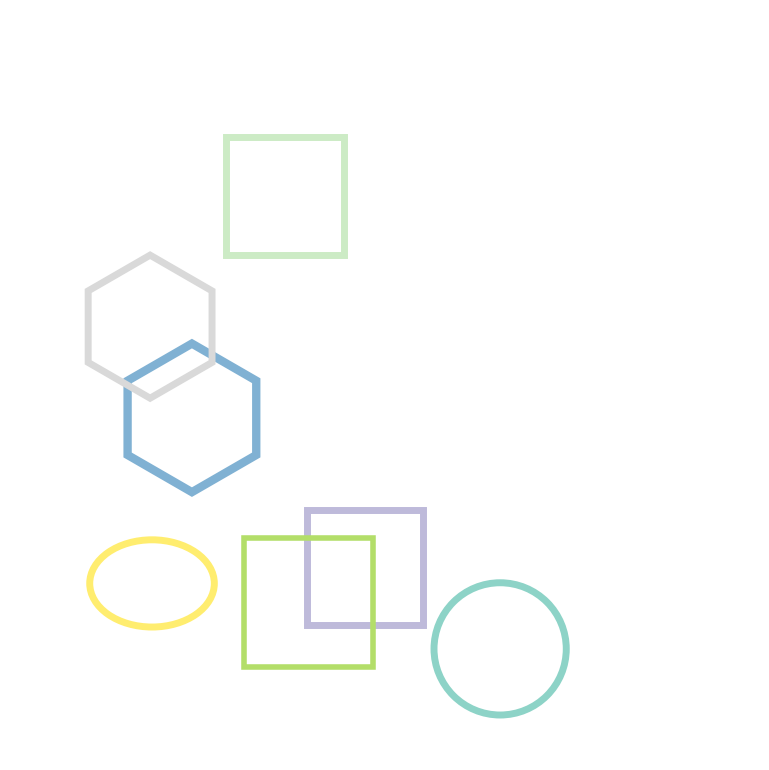[{"shape": "circle", "thickness": 2.5, "radius": 0.43, "center": [0.65, 0.157]}, {"shape": "square", "thickness": 2.5, "radius": 0.38, "center": [0.474, 0.263]}, {"shape": "hexagon", "thickness": 3, "radius": 0.48, "center": [0.249, 0.457]}, {"shape": "square", "thickness": 2, "radius": 0.42, "center": [0.401, 0.218]}, {"shape": "hexagon", "thickness": 2.5, "radius": 0.46, "center": [0.195, 0.576]}, {"shape": "square", "thickness": 2.5, "radius": 0.38, "center": [0.37, 0.746]}, {"shape": "oval", "thickness": 2.5, "radius": 0.4, "center": [0.197, 0.242]}]